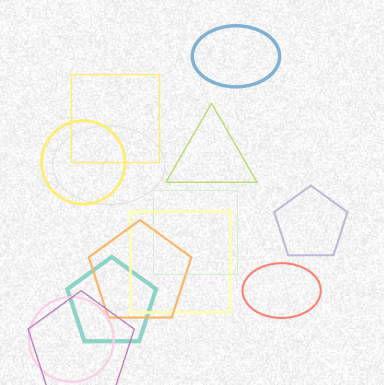[{"shape": "pentagon", "thickness": 3, "radius": 0.61, "center": [0.29, 0.212]}, {"shape": "square", "thickness": 2, "radius": 0.65, "center": [0.467, 0.321]}, {"shape": "pentagon", "thickness": 1.5, "radius": 0.5, "center": [0.807, 0.418]}, {"shape": "oval", "thickness": 1.5, "radius": 0.51, "center": [0.731, 0.245]}, {"shape": "oval", "thickness": 2.5, "radius": 0.57, "center": [0.613, 0.854]}, {"shape": "pentagon", "thickness": 1.5, "radius": 0.7, "center": [0.364, 0.289]}, {"shape": "triangle", "thickness": 1, "radius": 0.68, "center": [0.549, 0.595]}, {"shape": "circle", "thickness": 1.5, "radius": 0.55, "center": [0.185, 0.118]}, {"shape": "oval", "thickness": 0.5, "radius": 0.73, "center": [0.283, 0.571]}, {"shape": "pentagon", "thickness": 1, "radius": 0.73, "center": [0.211, 0.1]}, {"shape": "square", "thickness": 0.5, "radius": 0.55, "center": [0.506, 0.396]}, {"shape": "square", "thickness": 1, "radius": 0.57, "center": [0.299, 0.693]}, {"shape": "circle", "thickness": 2, "radius": 0.54, "center": [0.216, 0.578]}]